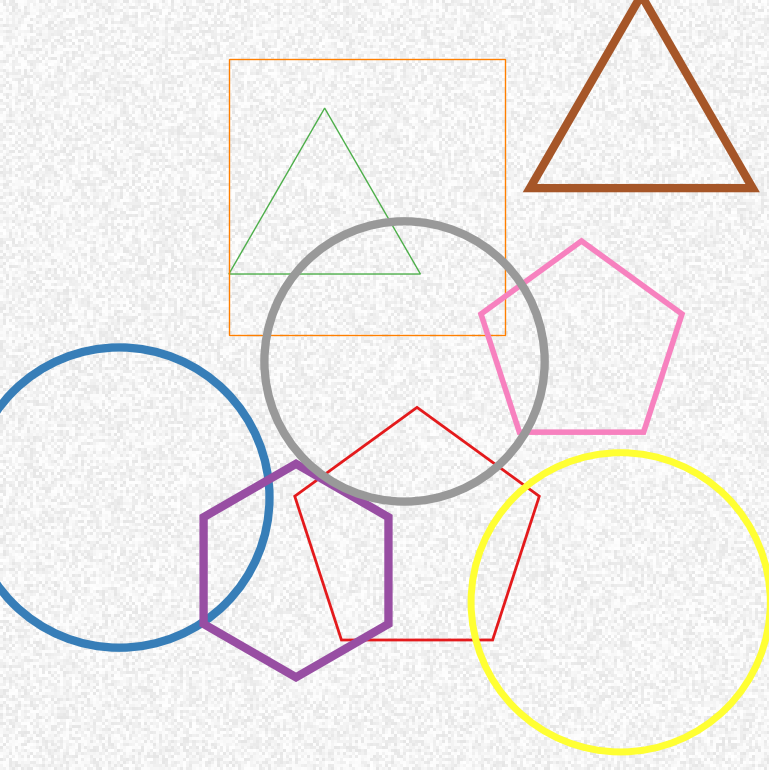[{"shape": "pentagon", "thickness": 1, "radius": 0.83, "center": [0.542, 0.304]}, {"shape": "circle", "thickness": 3, "radius": 0.97, "center": [0.155, 0.354]}, {"shape": "triangle", "thickness": 0.5, "radius": 0.72, "center": [0.422, 0.716]}, {"shape": "hexagon", "thickness": 3, "radius": 0.69, "center": [0.384, 0.259]}, {"shape": "square", "thickness": 0.5, "radius": 0.89, "center": [0.477, 0.744]}, {"shape": "circle", "thickness": 2.5, "radius": 0.97, "center": [0.806, 0.218]}, {"shape": "triangle", "thickness": 3, "radius": 0.83, "center": [0.833, 0.839]}, {"shape": "pentagon", "thickness": 2, "radius": 0.69, "center": [0.755, 0.55]}, {"shape": "circle", "thickness": 3, "radius": 0.91, "center": [0.525, 0.531]}]